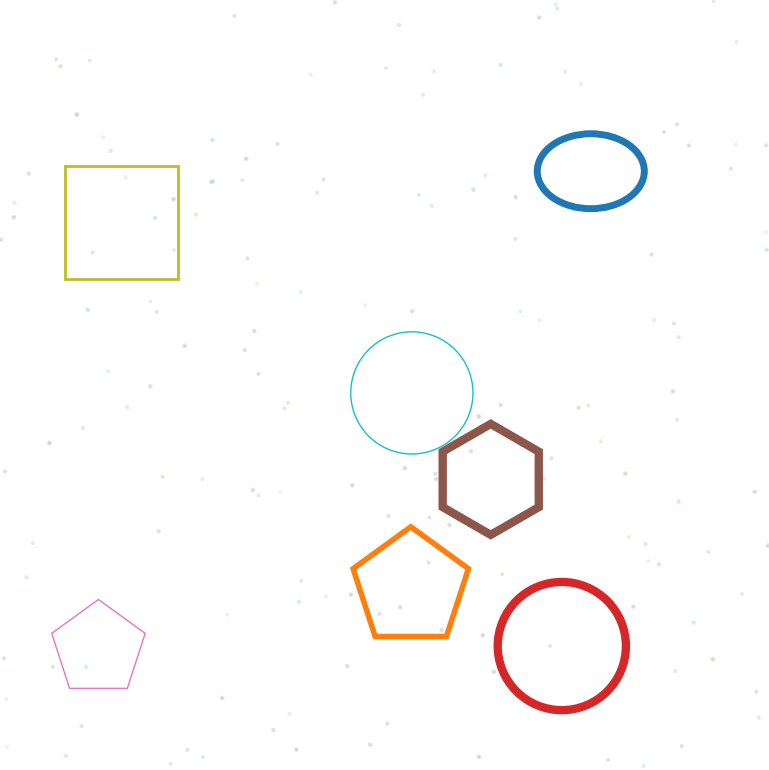[{"shape": "oval", "thickness": 2.5, "radius": 0.35, "center": [0.767, 0.778]}, {"shape": "pentagon", "thickness": 2, "radius": 0.39, "center": [0.533, 0.237]}, {"shape": "circle", "thickness": 3, "radius": 0.42, "center": [0.73, 0.161]}, {"shape": "hexagon", "thickness": 3, "radius": 0.36, "center": [0.637, 0.377]}, {"shape": "pentagon", "thickness": 0.5, "radius": 0.32, "center": [0.128, 0.158]}, {"shape": "square", "thickness": 1, "radius": 0.37, "center": [0.158, 0.711]}, {"shape": "circle", "thickness": 0.5, "radius": 0.4, "center": [0.535, 0.49]}]